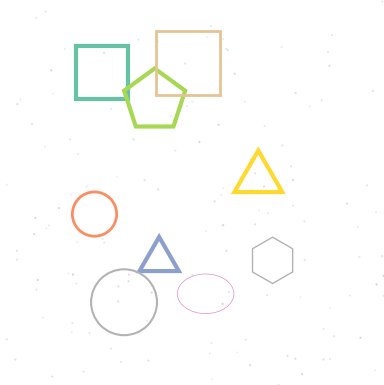[{"shape": "square", "thickness": 3, "radius": 0.34, "center": [0.265, 0.812]}, {"shape": "circle", "thickness": 2, "radius": 0.29, "center": [0.245, 0.444]}, {"shape": "triangle", "thickness": 3, "radius": 0.29, "center": [0.413, 0.325]}, {"shape": "oval", "thickness": 0.5, "radius": 0.37, "center": [0.534, 0.237]}, {"shape": "pentagon", "thickness": 3, "radius": 0.42, "center": [0.402, 0.739]}, {"shape": "triangle", "thickness": 3, "radius": 0.36, "center": [0.671, 0.537]}, {"shape": "square", "thickness": 2, "radius": 0.42, "center": [0.487, 0.835]}, {"shape": "hexagon", "thickness": 1, "radius": 0.3, "center": [0.708, 0.324]}, {"shape": "circle", "thickness": 1.5, "radius": 0.43, "center": [0.322, 0.215]}]